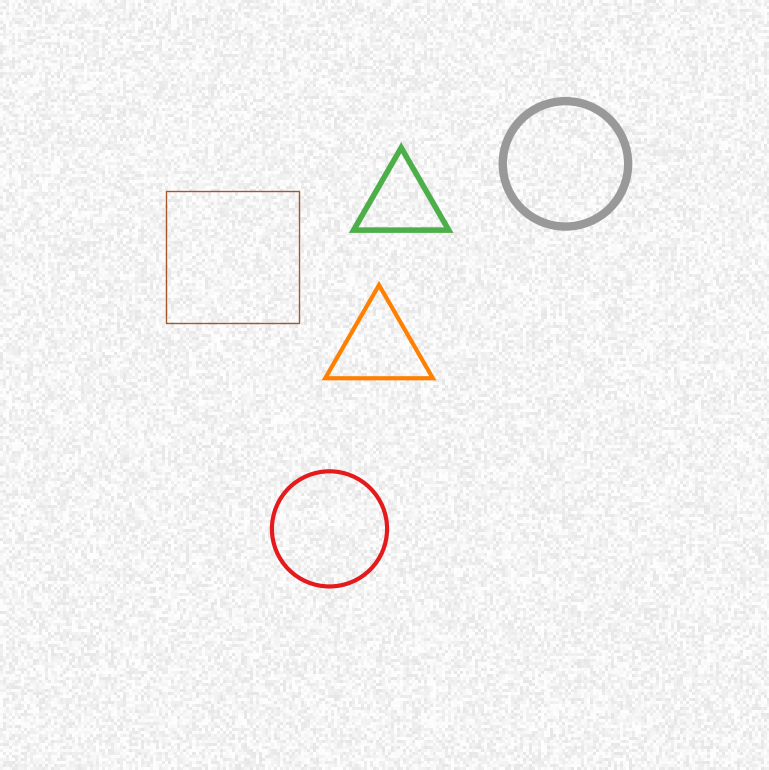[{"shape": "circle", "thickness": 1.5, "radius": 0.37, "center": [0.428, 0.313]}, {"shape": "triangle", "thickness": 2, "radius": 0.36, "center": [0.521, 0.737]}, {"shape": "triangle", "thickness": 1.5, "radius": 0.4, "center": [0.492, 0.549]}, {"shape": "square", "thickness": 0.5, "radius": 0.43, "center": [0.302, 0.666]}, {"shape": "circle", "thickness": 3, "radius": 0.41, "center": [0.734, 0.787]}]